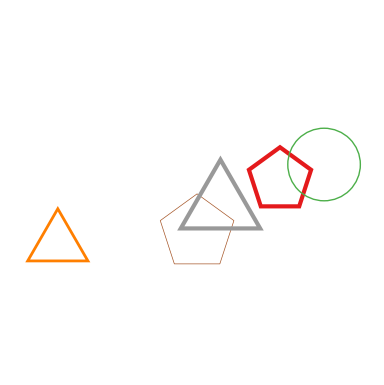[{"shape": "pentagon", "thickness": 3, "radius": 0.42, "center": [0.727, 0.533]}, {"shape": "circle", "thickness": 1, "radius": 0.47, "center": [0.842, 0.573]}, {"shape": "triangle", "thickness": 2, "radius": 0.45, "center": [0.15, 0.367]}, {"shape": "pentagon", "thickness": 0.5, "radius": 0.5, "center": [0.512, 0.396]}, {"shape": "triangle", "thickness": 3, "radius": 0.6, "center": [0.573, 0.466]}]